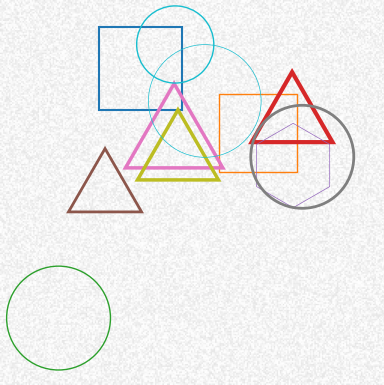[{"shape": "square", "thickness": 1.5, "radius": 0.54, "center": [0.365, 0.823]}, {"shape": "square", "thickness": 1, "radius": 0.5, "center": [0.67, 0.655]}, {"shape": "circle", "thickness": 1, "radius": 0.67, "center": [0.152, 0.174]}, {"shape": "triangle", "thickness": 3, "radius": 0.61, "center": [0.759, 0.691]}, {"shape": "hexagon", "thickness": 0.5, "radius": 0.55, "center": [0.761, 0.57]}, {"shape": "triangle", "thickness": 2, "radius": 0.55, "center": [0.273, 0.504]}, {"shape": "triangle", "thickness": 2.5, "radius": 0.73, "center": [0.452, 0.637]}, {"shape": "circle", "thickness": 2, "radius": 0.67, "center": [0.785, 0.593]}, {"shape": "triangle", "thickness": 2.5, "radius": 0.61, "center": [0.462, 0.593]}, {"shape": "circle", "thickness": 0.5, "radius": 0.73, "center": [0.532, 0.738]}, {"shape": "circle", "thickness": 1, "radius": 0.5, "center": [0.455, 0.884]}]